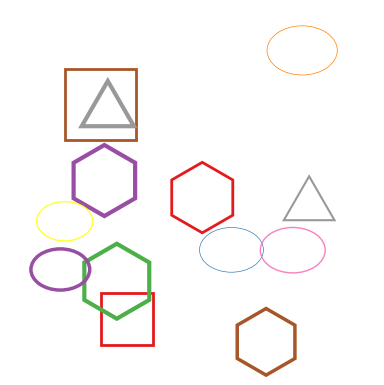[{"shape": "square", "thickness": 2, "radius": 0.34, "center": [0.33, 0.172]}, {"shape": "hexagon", "thickness": 2, "radius": 0.46, "center": [0.525, 0.487]}, {"shape": "oval", "thickness": 0.5, "radius": 0.41, "center": [0.601, 0.351]}, {"shape": "hexagon", "thickness": 3, "radius": 0.49, "center": [0.303, 0.27]}, {"shape": "hexagon", "thickness": 3, "radius": 0.46, "center": [0.271, 0.531]}, {"shape": "oval", "thickness": 2.5, "radius": 0.38, "center": [0.157, 0.3]}, {"shape": "oval", "thickness": 0.5, "radius": 0.46, "center": [0.785, 0.869]}, {"shape": "oval", "thickness": 1, "radius": 0.36, "center": [0.168, 0.425]}, {"shape": "hexagon", "thickness": 2.5, "radius": 0.43, "center": [0.691, 0.112]}, {"shape": "square", "thickness": 2, "radius": 0.46, "center": [0.261, 0.728]}, {"shape": "oval", "thickness": 1, "radius": 0.42, "center": [0.76, 0.35]}, {"shape": "triangle", "thickness": 3, "radius": 0.39, "center": [0.28, 0.711]}, {"shape": "triangle", "thickness": 1.5, "radius": 0.38, "center": [0.803, 0.466]}]